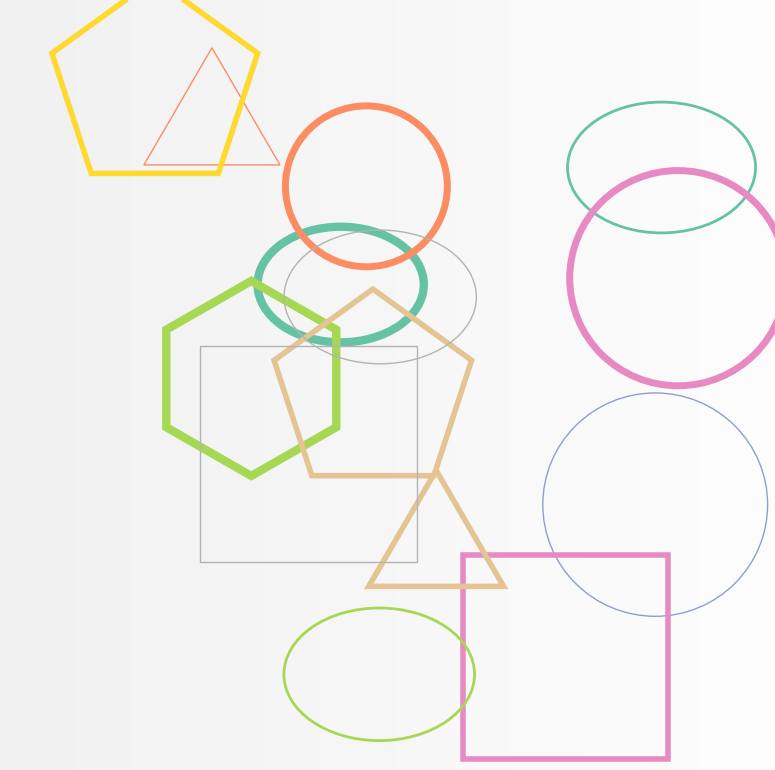[{"shape": "oval", "thickness": 3, "radius": 0.54, "center": [0.44, 0.63]}, {"shape": "oval", "thickness": 1, "radius": 0.61, "center": [0.854, 0.782]}, {"shape": "circle", "thickness": 2.5, "radius": 0.52, "center": [0.473, 0.758]}, {"shape": "triangle", "thickness": 0.5, "radius": 0.51, "center": [0.273, 0.837]}, {"shape": "circle", "thickness": 0.5, "radius": 0.73, "center": [0.845, 0.345]}, {"shape": "circle", "thickness": 2.5, "radius": 0.7, "center": [0.875, 0.639]}, {"shape": "square", "thickness": 2, "radius": 0.66, "center": [0.73, 0.147]}, {"shape": "oval", "thickness": 1, "radius": 0.62, "center": [0.489, 0.124]}, {"shape": "hexagon", "thickness": 3, "radius": 0.63, "center": [0.324, 0.509]}, {"shape": "pentagon", "thickness": 2, "radius": 0.7, "center": [0.2, 0.888]}, {"shape": "triangle", "thickness": 2, "radius": 0.5, "center": [0.563, 0.289]}, {"shape": "pentagon", "thickness": 2, "radius": 0.67, "center": [0.481, 0.491]}, {"shape": "square", "thickness": 0.5, "radius": 0.7, "center": [0.398, 0.41]}, {"shape": "oval", "thickness": 0.5, "radius": 0.62, "center": [0.491, 0.614]}]